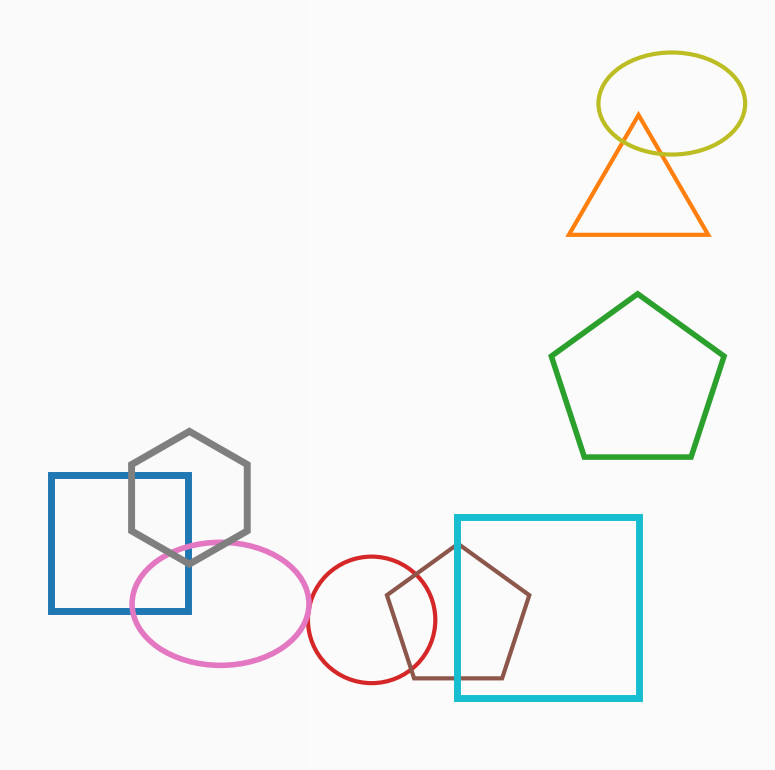[{"shape": "square", "thickness": 2.5, "radius": 0.44, "center": [0.154, 0.295]}, {"shape": "triangle", "thickness": 1.5, "radius": 0.52, "center": [0.824, 0.747]}, {"shape": "pentagon", "thickness": 2, "radius": 0.59, "center": [0.823, 0.501]}, {"shape": "circle", "thickness": 1.5, "radius": 0.41, "center": [0.48, 0.195]}, {"shape": "pentagon", "thickness": 1.5, "radius": 0.48, "center": [0.591, 0.197]}, {"shape": "oval", "thickness": 2, "radius": 0.57, "center": [0.285, 0.216]}, {"shape": "hexagon", "thickness": 2.5, "radius": 0.43, "center": [0.244, 0.354]}, {"shape": "oval", "thickness": 1.5, "radius": 0.47, "center": [0.867, 0.866]}, {"shape": "square", "thickness": 2.5, "radius": 0.59, "center": [0.707, 0.211]}]